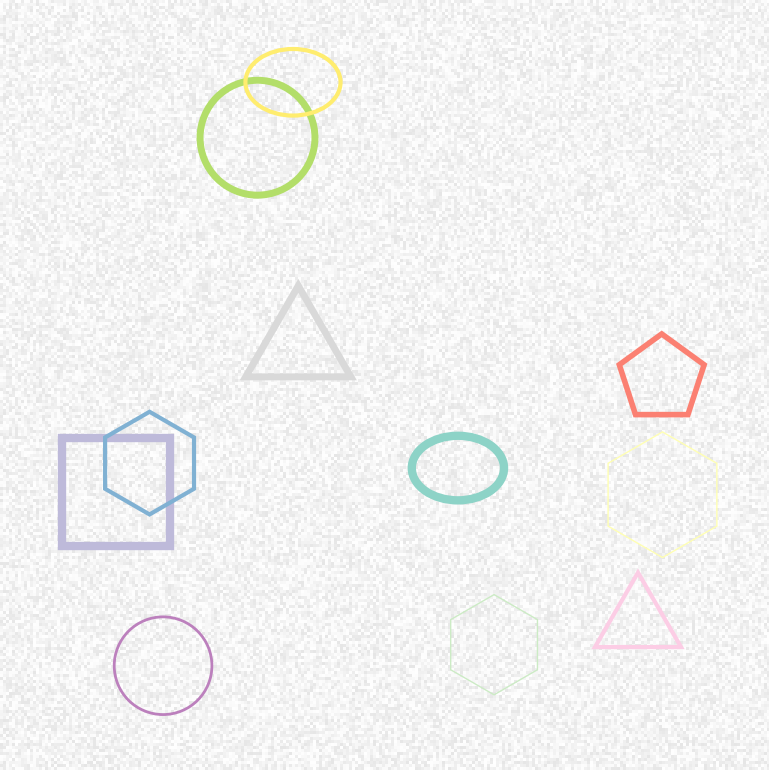[{"shape": "oval", "thickness": 3, "radius": 0.3, "center": [0.595, 0.392]}, {"shape": "hexagon", "thickness": 0.5, "radius": 0.41, "center": [0.86, 0.358]}, {"shape": "square", "thickness": 3, "radius": 0.35, "center": [0.151, 0.361]}, {"shape": "pentagon", "thickness": 2, "radius": 0.29, "center": [0.859, 0.508]}, {"shape": "hexagon", "thickness": 1.5, "radius": 0.33, "center": [0.194, 0.399]}, {"shape": "circle", "thickness": 2.5, "radius": 0.37, "center": [0.334, 0.821]}, {"shape": "triangle", "thickness": 1.5, "radius": 0.32, "center": [0.829, 0.192]}, {"shape": "triangle", "thickness": 2.5, "radius": 0.39, "center": [0.387, 0.55]}, {"shape": "circle", "thickness": 1, "radius": 0.32, "center": [0.212, 0.135]}, {"shape": "hexagon", "thickness": 0.5, "radius": 0.33, "center": [0.642, 0.163]}, {"shape": "oval", "thickness": 1.5, "radius": 0.31, "center": [0.38, 0.893]}]